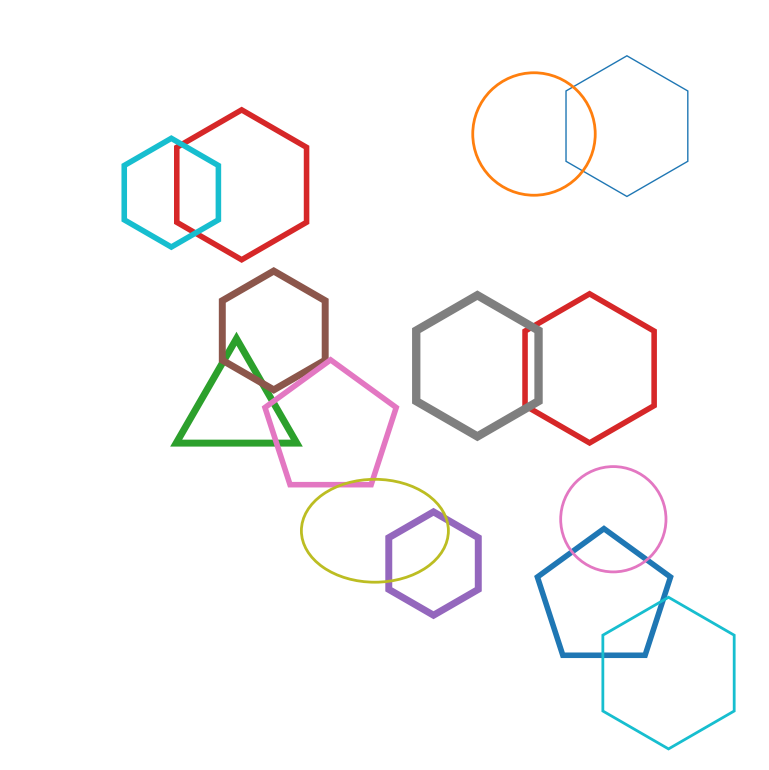[{"shape": "pentagon", "thickness": 2, "radius": 0.45, "center": [0.784, 0.223]}, {"shape": "hexagon", "thickness": 0.5, "radius": 0.46, "center": [0.814, 0.836]}, {"shape": "circle", "thickness": 1, "radius": 0.4, "center": [0.693, 0.826]}, {"shape": "triangle", "thickness": 2.5, "radius": 0.45, "center": [0.307, 0.47]}, {"shape": "hexagon", "thickness": 2, "radius": 0.49, "center": [0.314, 0.76]}, {"shape": "hexagon", "thickness": 2, "radius": 0.48, "center": [0.766, 0.522]}, {"shape": "hexagon", "thickness": 2.5, "radius": 0.34, "center": [0.563, 0.268]}, {"shape": "hexagon", "thickness": 2.5, "radius": 0.39, "center": [0.356, 0.571]}, {"shape": "circle", "thickness": 1, "radius": 0.34, "center": [0.797, 0.326]}, {"shape": "pentagon", "thickness": 2, "radius": 0.45, "center": [0.429, 0.443]}, {"shape": "hexagon", "thickness": 3, "radius": 0.46, "center": [0.62, 0.525]}, {"shape": "oval", "thickness": 1, "radius": 0.48, "center": [0.487, 0.311]}, {"shape": "hexagon", "thickness": 1, "radius": 0.49, "center": [0.868, 0.126]}, {"shape": "hexagon", "thickness": 2, "radius": 0.35, "center": [0.222, 0.75]}]